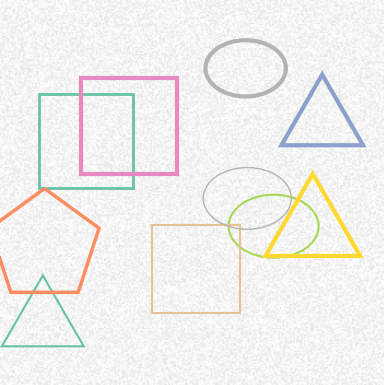[{"shape": "square", "thickness": 2, "radius": 0.61, "center": [0.224, 0.633]}, {"shape": "triangle", "thickness": 1.5, "radius": 0.61, "center": [0.111, 0.162]}, {"shape": "pentagon", "thickness": 2.5, "radius": 0.74, "center": [0.116, 0.361]}, {"shape": "triangle", "thickness": 3, "radius": 0.61, "center": [0.837, 0.684]}, {"shape": "square", "thickness": 3, "radius": 0.62, "center": [0.336, 0.674]}, {"shape": "oval", "thickness": 1.5, "radius": 0.58, "center": [0.711, 0.412]}, {"shape": "triangle", "thickness": 3, "radius": 0.71, "center": [0.812, 0.406]}, {"shape": "square", "thickness": 1.5, "radius": 0.57, "center": [0.509, 0.3]}, {"shape": "oval", "thickness": 1, "radius": 0.57, "center": [0.642, 0.485]}, {"shape": "oval", "thickness": 3, "radius": 0.52, "center": [0.638, 0.823]}]